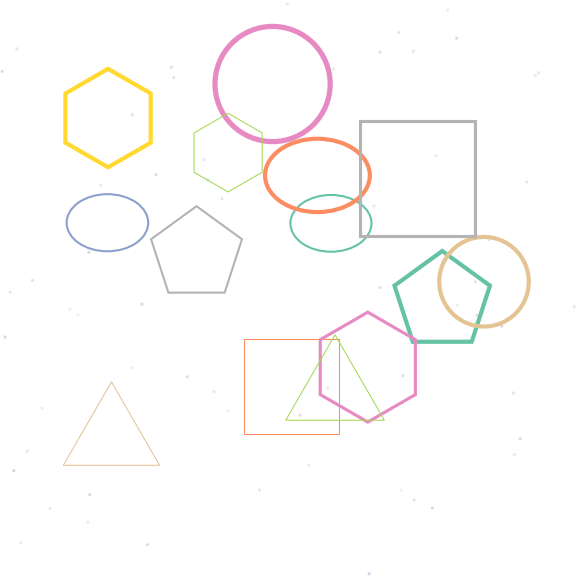[{"shape": "pentagon", "thickness": 2, "radius": 0.43, "center": [0.766, 0.478]}, {"shape": "oval", "thickness": 1, "radius": 0.35, "center": [0.573, 0.612]}, {"shape": "square", "thickness": 0.5, "radius": 0.41, "center": [0.505, 0.33]}, {"shape": "oval", "thickness": 2, "radius": 0.45, "center": [0.55, 0.695]}, {"shape": "oval", "thickness": 1, "radius": 0.35, "center": [0.186, 0.613]}, {"shape": "circle", "thickness": 2.5, "radius": 0.5, "center": [0.472, 0.854]}, {"shape": "hexagon", "thickness": 1.5, "radius": 0.48, "center": [0.637, 0.363]}, {"shape": "triangle", "thickness": 0.5, "radius": 0.49, "center": [0.58, 0.321]}, {"shape": "hexagon", "thickness": 0.5, "radius": 0.34, "center": [0.395, 0.735]}, {"shape": "hexagon", "thickness": 2, "radius": 0.43, "center": [0.187, 0.795]}, {"shape": "circle", "thickness": 2, "radius": 0.39, "center": [0.838, 0.511]}, {"shape": "triangle", "thickness": 0.5, "radius": 0.48, "center": [0.193, 0.242]}, {"shape": "pentagon", "thickness": 1, "radius": 0.41, "center": [0.34, 0.559]}, {"shape": "square", "thickness": 1.5, "radius": 0.5, "center": [0.723, 0.69]}]